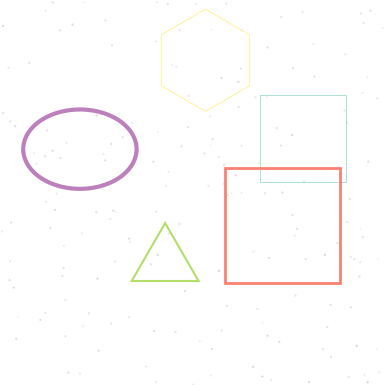[{"shape": "square", "thickness": 0.5, "radius": 0.56, "center": [0.787, 0.64]}, {"shape": "square", "thickness": 2, "radius": 0.75, "center": [0.733, 0.414]}, {"shape": "triangle", "thickness": 1.5, "radius": 0.5, "center": [0.429, 0.32]}, {"shape": "oval", "thickness": 3, "radius": 0.74, "center": [0.208, 0.613]}, {"shape": "hexagon", "thickness": 0.5, "radius": 0.66, "center": [0.534, 0.843]}]